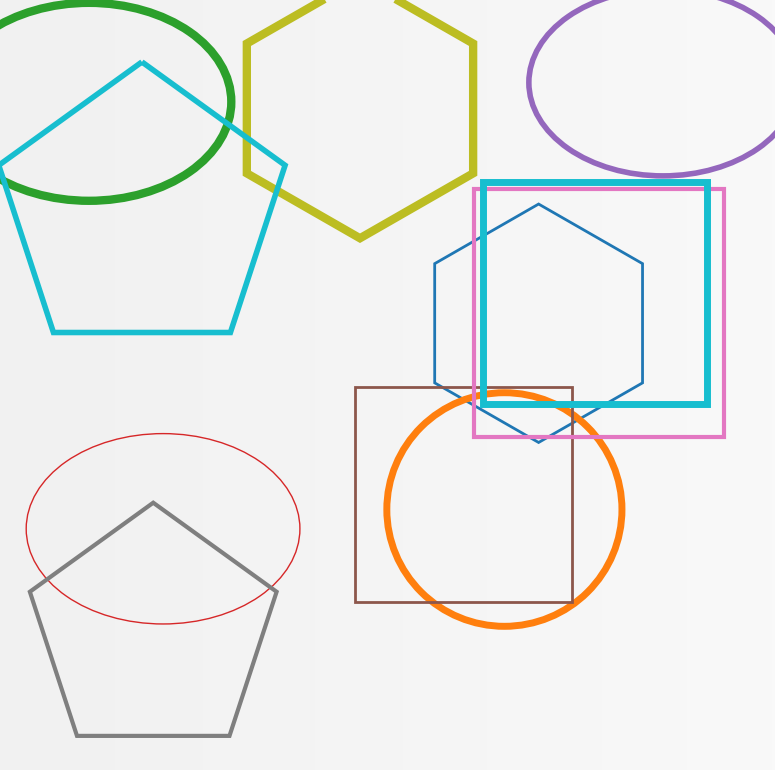[{"shape": "hexagon", "thickness": 1, "radius": 0.77, "center": [0.695, 0.58]}, {"shape": "circle", "thickness": 2.5, "radius": 0.76, "center": [0.651, 0.338]}, {"shape": "oval", "thickness": 3, "radius": 0.92, "center": [0.115, 0.868]}, {"shape": "oval", "thickness": 0.5, "radius": 0.88, "center": [0.21, 0.313]}, {"shape": "oval", "thickness": 2, "radius": 0.87, "center": [0.856, 0.893]}, {"shape": "square", "thickness": 1, "radius": 0.7, "center": [0.598, 0.358]}, {"shape": "square", "thickness": 1.5, "radius": 0.8, "center": [0.773, 0.594]}, {"shape": "pentagon", "thickness": 1.5, "radius": 0.84, "center": [0.198, 0.18]}, {"shape": "hexagon", "thickness": 3, "radius": 0.84, "center": [0.464, 0.859]}, {"shape": "square", "thickness": 2.5, "radius": 0.72, "center": [0.768, 0.62]}, {"shape": "pentagon", "thickness": 2, "radius": 0.97, "center": [0.183, 0.725]}]